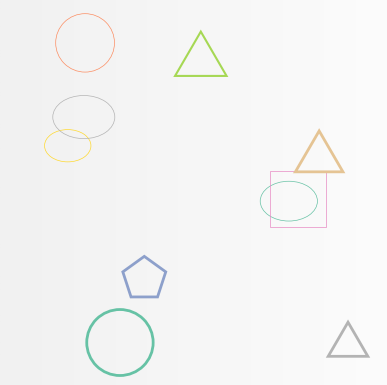[{"shape": "circle", "thickness": 2, "radius": 0.43, "center": [0.31, 0.11]}, {"shape": "oval", "thickness": 0.5, "radius": 0.37, "center": [0.745, 0.478]}, {"shape": "circle", "thickness": 0.5, "radius": 0.38, "center": [0.22, 0.889]}, {"shape": "pentagon", "thickness": 2, "radius": 0.29, "center": [0.372, 0.276]}, {"shape": "square", "thickness": 0.5, "radius": 0.36, "center": [0.769, 0.482]}, {"shape": "triangle", "thickness": 1.5, "radius": 0.38, "center": [0.518, 0.841]}, {"shape": "oval", "thickness": 0.5, "radius": 0.3, "center": [0.175, 0.621]}, {"shape": "triangle", "thickness": 2, "radius": 0.35, "center": [0.824, 0.589]}, {"shape": "triangle", "thickness": 2, "radius": 0.3, "center": [0.898, 0.104]}, {"shape": "oval", "thickness": 0.5, "radius": 0.4, "center": [0.216, 0.696]}]